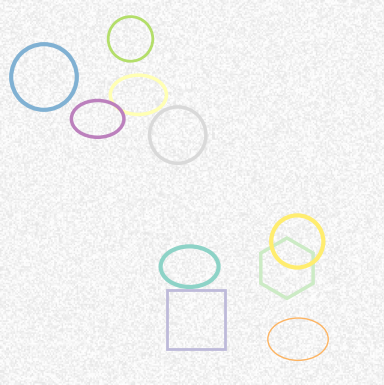[{"shape": "oval", "thickness": 3, "radius": 0.38, "center": [0.492, 0.307]}, {"shape": "oval", "thickness": 2.5, "radius": 0.36, "center": [0.359, 0.754]}, {"shape": "square", "thickness": 2, "radius": 0.38, "center": [0.509, 0.17]}, {"shape": "circle", "thickness": 3, "radius": 0.43, "center": [0.114, 0.8]}, {"shape": "oval", "thickness": 1, "radius": 0.39, "center": [0.774, 0.119]}, {"shape": "circle", "thickness": 2, "radius": 0.29, "center": [0.339, 0.899]}, {"shape": "circle", "thickness": 2.5, "radius": 0.37, "center": [0.462, 0.649]}, {"shape": "oval", "thickness": 2.5, "radius": 0.34, "center": [0.254, 0.691]}, {"shape": "hexagon", "thickness": 2.5, "radius": 0.39, "center": [0.745, 0.303]}, {"shape": "circle", "thickness": 3, "radius": 0.34, "center": [0.772, 0.373]}]